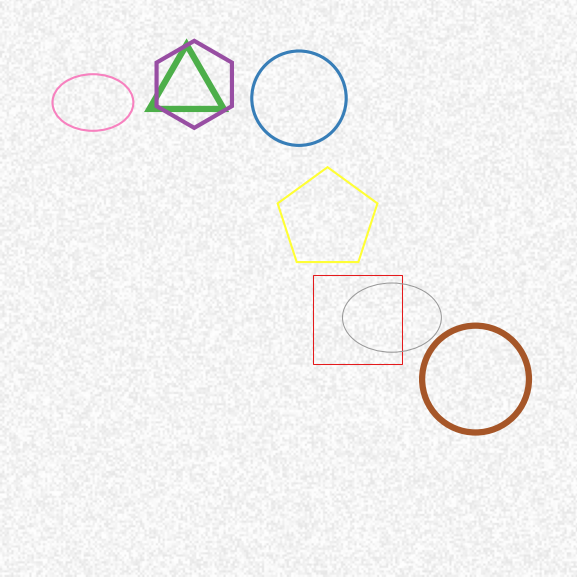[{"shape": "square", "thickness": 0.5, "radius": 0.39, "center": [0.618, 0.447]}, {"shape": "circle", "thickness": 1.5, "radius": 0.41, "center": [0.518, 0.829]}, {"shape": "triangle", "thickness": 3, "radius": 0.37, "center": [0.323, 0.848]}, {"shape": "hexagon", "thickness": 2, "radius": 0.38, "center": [0.336, 0.853]}, {"shape": "pentagon", "thickness": 1, "radius": 0.45, "center": [0.567, 0.619]}, {"shape": "circle", "thickness": 3, "radius": 0.46, "center": [0.823, 0.343]}, {"shape": "oval", "thickness": 1, "radius": 0.35, "center": [0.161, 0.822]}, {"shape": "oval", "thickness": 0.5, "radius": 0.43, "center": [0.679, 0.449]}]